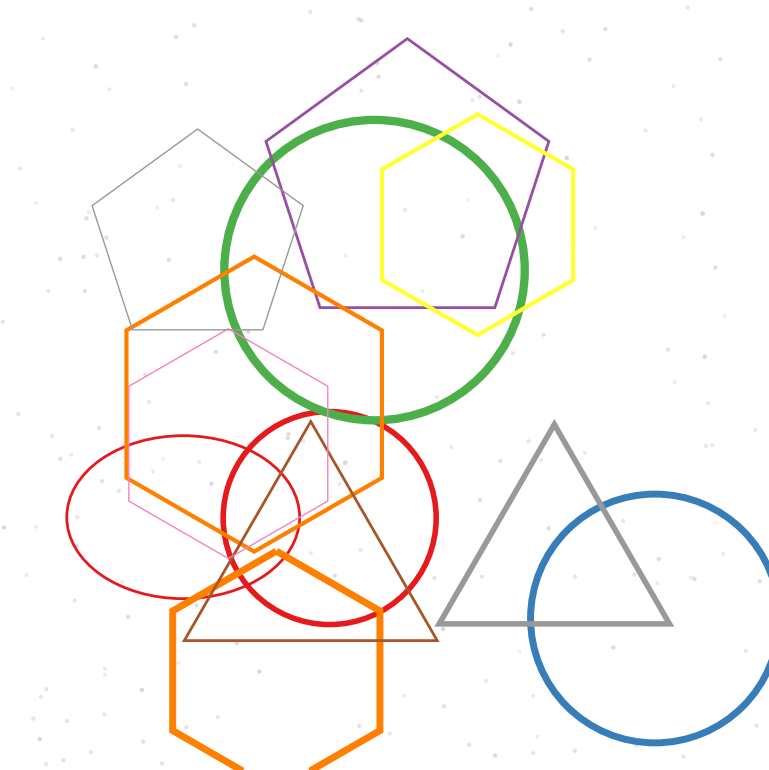[{"shape": "oval", "thickness": 1, "radius": 0.76, "center": [0.238, 0.328]}, {"shape": "circle", "thickness": 2, "radius": 0.69, "center": [0.428, 0.327]}, {"shape": "circle", "thickness": 2.5, "radius": 0.81, "center": [0.851, 0.197]}, {"shape": "circle", "thickness": 3, "radius": 0.98, "center": [0.486, 0.649]}, {"shape": "pentagon", "thickness": 1, "radius": 0.97, "center": [0.529, 0.757]}, {"shape": "hexagon", "thickness": 1.5, "radius": 0.96, "center": [0.33, 0.475]}, {"shape": "hexagon", "thickness": 2.5, "radius": 0.78, "center": [0.359, 0.129]}, {"shape": "hexagon", "thickness": 1.5, "radius": 0.72, "center": [0.62, 0.708]}, {"shape": "triangle", "thickness": 1, "radius": 0.95, "center": [0.404, 0.263]}, {"shape": "hexagon", "thickness": 0.5, "radius": 0.75, "center": [0.297, 0.424]}, {"shape": "triangle", "thickness": 2, "radius": 0.86, "center": [0.72, 0.276]}, {"shape": "pentagon", "thickness": 0.5, "radius": 0.72, "center": [0.257, 0.688]}]